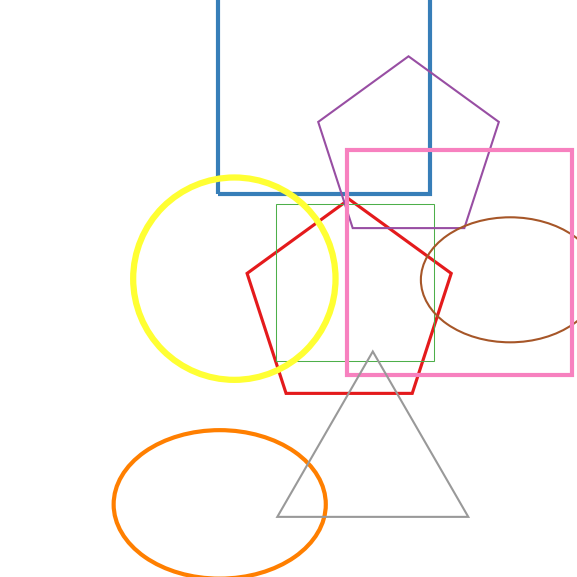[{"shape": "pentagon", "thickness": 1.5, "radius": 0.93, "center": [0.605, 0.468]}, {"shape": "square", "thickness": 2, "radius": 0.92, "center": [0.561, 0.847]}, {"shape": "square", "thickness": 0.5, "radius": 0.68, "center": [0.615, 0.51]}, {"shape": "pentagon", "thickness": 1, "radius": 0.82, "center": [0.707, 0.737]}, {"shape": "oval", "thickness": 2, "radius": 0.92, "center": [0.38, 0.126]}, {"shape": "circle", "thickness": 3, "radius": 0.88, "center": [0.406, 0.517]}, {"shape": "oval", "thickness": 1, "radius": 0.77, "center": [0.883, 0.515]}, {"shape": "square", "thickness": 2, "radius": 0.97, "center": [0.795, 0.544]}, {"shape": "triangle", "thickness": 1, "radius": 0.95, "center": [0.646, 0.2]}]